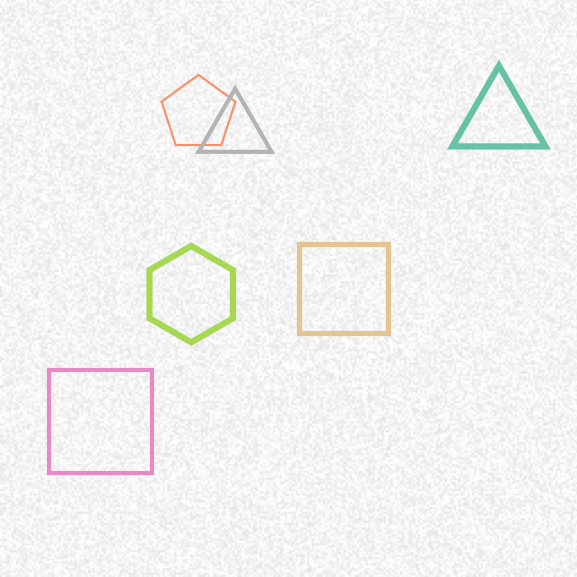[{"shape": "triangle", "thickness": 3, "radius": 0.47, "center": [0.864, 0.792]}, {"shape": "pentagon", "thickness": 1, "radius": 0.34, "center": [0.344, 0.802]}, {"shape": "square", "thickness": 2, "radius": 0.45, "center": [0.174, 0.269]}, {"shape": "hexagon", "thickness": 3, "radius": 0.42, "center": [0.331, 0.49]}, {"shape": "square", "thickness": 2.5, "radius": 0.38, "center": [0.595, 0.5]}, {"shape": "triangle", "thickness": 2, "radius": 0.36, "center": [0.407, 0.773]}]